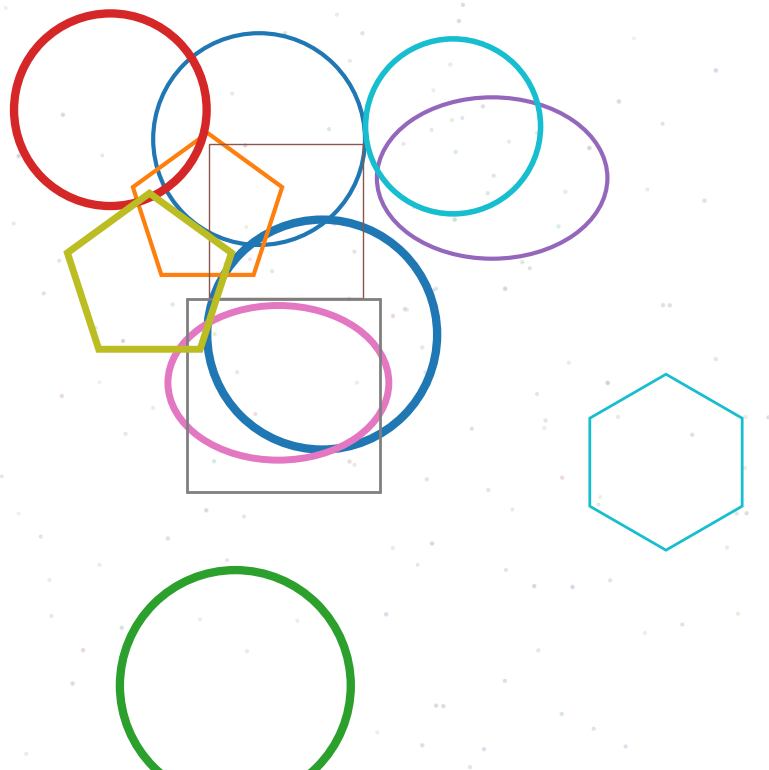[{"shape": "circle", "thickness": 3, "radius": 0.75, "center": [0.418, 0.565]}, {"shape": "circle", "thickness": 1.5, "radius": 0.69, "center": [0.336, 0.819]}, {"shape": "pentagon", "thickness": 1.5, "radius": 0.51, "center": [0.269, 0.725]}, {"shape": "circle", "thickness": 3, "radius": 0.75, "center": [0.306, 0.11]}, {"shape": "circle", "thickness": 3, "radius": 0.63, "center": [0.143, 0.858]}, {"shape": "oval", "thickness": 1.5, "radius": 0.75, "center": [0.639, 0.769]}, {"shape": "square", "thickness": 0.5, "radius": 0.5, "center": [0.372, 0.713]}, {"shape": "oval", "thickness": 2.5, "radius": 0.72, "center": [0.362, 0.503]}, {"shape": "square", "thickness": 1, "radius": 0.63, "center": [0.368, 0.487]}, {"shape": "pentagon", "thickness": 2.5, "radius": 0.56, "center": [0.194, 0.637]}, {"shape": "circle", "thickness": 2, "radius": 0.57, "center": [0.588, 0.836]}, {"shape": "hexagon", "thickness": 1, "radius": 0.57, "center": [0.865, 0.4]}]